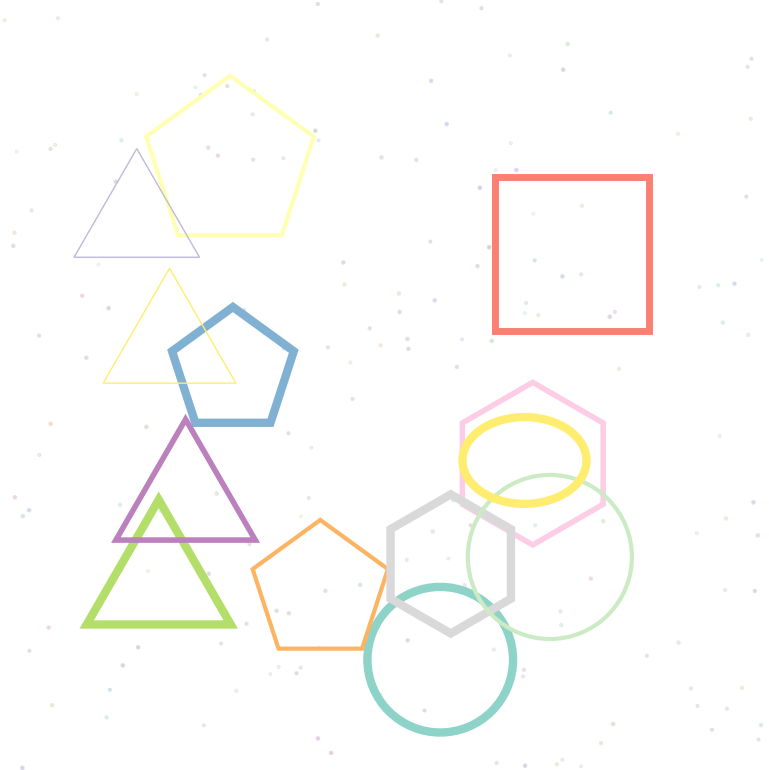[{"shape": "circle", "thickness": 3, "radius": 0.47, "center": [0.572, 0.143]}, {"shape": "pentagon", "thickness": 1.5, "radius": 0.57, "center": [0.299, 0.787]}, {"shape": "triangle", "thickness": 0.5, "radius": 0.47, "center": [0.178, 0.713]}, {"shape": "square", "thickness": 2.5, "radius": 0.5, "center": [0.743, 0.67]}, {"shape": "pentagon", "thickness": 3, "radius": 0.42, "center": [0.302, 0.518]}, {"shape": "pentagon", "thickness": 1.5, "radius": 0.46, "center": [0.416, 0.232]}, {"shape": "triangle", "thickness": 3, "radius": 0.54, "center": [0.206, 0.243]}, {"shape": "hexagon", "thickness": 2, "radius": 0.53, "center": [0.692, 0.398]}, {"shape": "hexagon", "thickness": 3, "radius": 0.45, "center": [0.585, 0.268]}, {"shape": "triangle", "thickness": 2, "radius": 0.52, "center": [0.241, 0.351]}, {"shape": "circle", "thickness": 1.5, "radius": 0.53, "center": [0.714, 0.277]}, {"shape": "oval", "thickness": 3, "radius": 0.4, "center": [0.681, 0.402]}, {"shape": "triangle", "thickness": 0.5, "radius": 0.5, "center": [0.22, 0.552]}]